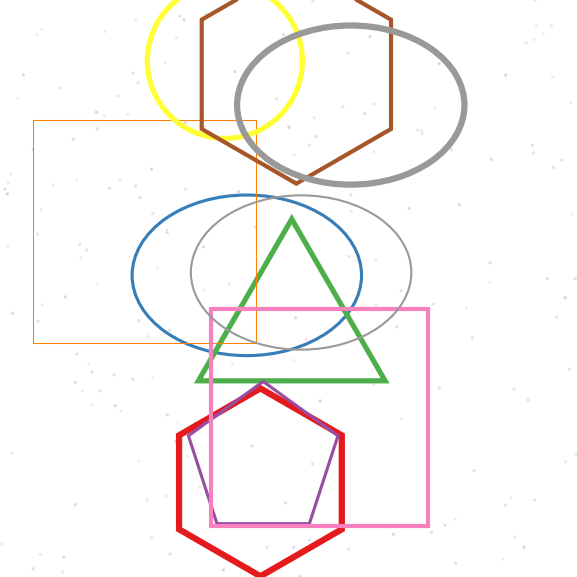[{"shape": "hexagon", "thickness": 3, "radius": 0.81, "center": [0.451, 0.164]}, {"shape": "oval", "thickness": 1.5, "radius": 0.99, "center": [0.427, 0.522]}, {"shape": "triangle", "thickness": 2.5, "radius": 0.93, "center": [0.505, 0.433]}, {"shape": "pentagon", "thickness": 1.5, "radius": 0.68, "center": [0.456, 0.202]}, {"shape": "square", "thickness": 0.5, "radius": 0.97, "center": [0.251, 0.599]}, {"shape": "circle", "thickness": 2.5, "radius": 0.67, "center": [0.389, 0.894]}, {"shape": "hexagon", "thickness": 2, "radius": 0.95, "center": [0.513, 0.87]}, {"shape": "square", "thickness": 2, "radius": 0.94, "center": [0.553, 0.277]}, {"shape": "oval", "thickness": 3, "radius": 0.98, "center": [0.607, 0.817]}, {"shape": "oval", "thickness": 1, "radius": 0.95, "center": [0.521, 0.527]}]